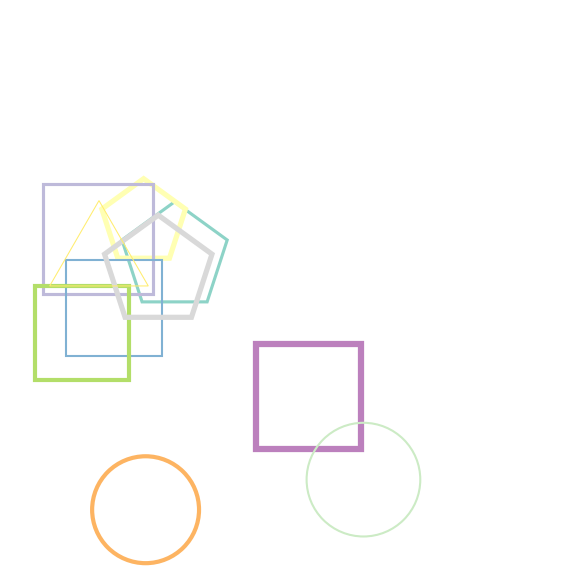[{"shape": "pentagon", "thickness": 1.5, "radius": 0.48, "center": [0.302, 0.554]}, {"shape": "pentagon", "thickness": 2.5, "radius": 0.38, "center": [0.249, 0.614]}, {"shape": "square", "thickness": 1.5, "radius": 0.48, "center": [0.17, 0.585]}, {"shape": "square", "thickness": 1, "radius": 0.42, "center": [0.197, 0.466]}, {"shape": "circle", "thickness": 2, "radius": 0.46, "center": [0.252, 0.116]}, {"shape": "square", "thickness": 2, "radius": 0.4, "center": [0.142, 0.422]}, {"shape": "pentagon", "thickness": 2.5, "radius": 0.49, "center": [0.274, 0.529]}, {"shape": "square", "thickness": 3, "radius": 0.46, "center": [0.534, 0.313]}, {"shape": "circle", "thickness": 1, "radius": 0.49, "center": [0.629, 0.169]}, {"shape": "triangle", "thickness": 0.5, "radius": 0.49, "center": [0.171, 0.553]}]